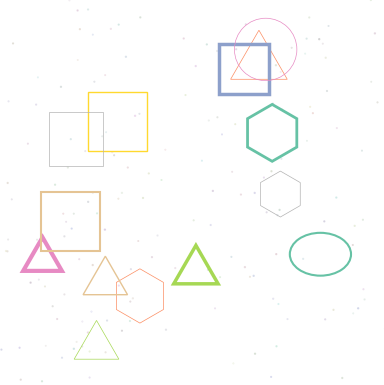[{"shape": "oval", "thickness": 1.5, "radius": 0.4, "center": [0.832, 0.34]}, {"shape": "hexagon", "thickness": 2, "radius": 0.37, "center": [0.707, 0.655]}, {"shape": "hexagon", "thickness": 0.5, "radius": 0.35, "center": [0.363, 0.231]}, {"shape": "triangle", "thickness": 0.5, "radius": 0.42, "center": [0.673, 0.837]}, {"shape": "square", "thickness": 2.5, "radius": 0.32, "center": [0.634, 0.821]}, {"shape": "circle", "thickness": 0.5, "radius": 0.41, "center": [0.69, 0.872]}, {"shape": "triangle", "thickness": 3, "radius": 0.29, "center": [0.11, 0.325]}, {"shape": "triangle", "thickness": 2.5, "radius": 0.33, "center": [0.509, 0.296]}, {"shape": "triangle", "thickness": 0.5, "radius": 0.34, "center": [0.251, 0.101]}, {"shape": "square", "thickness": 1, "radius": 0.38, "center": [0.305, 0.684]}, {"shape": "square", "thickness": 1.5, "radius": 0.39, "center": [0.183, 0.425]}, {"shape": "triangle", "thickness": 1, "radius": 0.33, "center": [0.274, 0.268]}, {"shape": "hexagon", "thickness": 0.5, "radius": 0.3, "center": [0.728, 0.496]}, {"shape": "square", "thickness": 0.5, "radius": 0.35, "center": [0.198, 0.64]}]